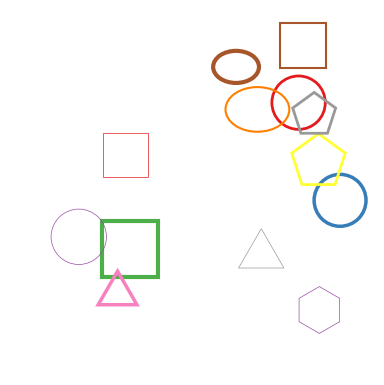[{"shape": "circle", "thickness": 2, "radius": 0.35, "center": [0.776, 0.733]}, {"shape": "square", "thickness": 0.5, "radius": 0.29, "center": [0.326, 0.597]}, {"shape": "circle", "thickness": 2.5, "radius": 0.34, "center": [0.883, 0.48]}, {"shape": "square", "thickness": 3, "radius": 0.37, "center": [0.338, 0.354]}, {"shape": "hexagon", "thickness": 0.5, "radius": 0.3, "center": [0.829, 0.195]}, {"shape": "circle", "thickness": 0.5, "radius": 0.36, "center": [0.205, 0.385]}, {"shape": "oval", "thickness": 1.5, "radius": 0.41, "center": [0.669, 0.716]}, {"shape": "pentagon", "thickness": 2, "radius": 0.37, "center": [0.827, 0.58]}, {"shape": "square", "thickness": 1.5, "radius": 0.29, "center": [0.787, 0.883]}, {"shape": "oval", "thickness": 3, "radius": 0.3, "center": [0.613, 0.826]}, {"shape": "triangle", "thickness": 2.5, "radius": 0.29, "center": [0.305, 0.238]}, {"shape": "triangle", "thickness": 0.5, "radius": 0.34, "center": [0.679, 0.338]}, {"shape": "pentagon", "thickness": 2, "radius": 0.29, "center": [0.816, 0.701]}]